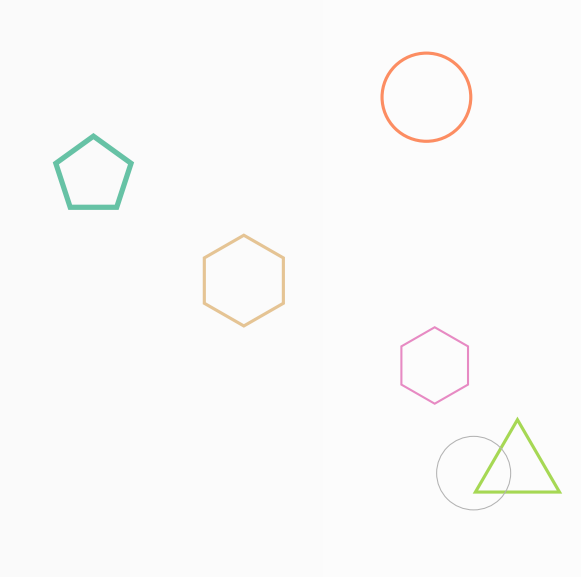[{"shape": "pentagon", "thickness": 2.5, "radius": 0.34, "center": [0.161, 0.695]}, {"shape": "circle", "thickness": 1.5, "radius": 0.38, "center": [0.734, 0.831]}, {"shape": "hexagon", "thickness": 1, "radius": 0.33, "center": [0.748, 0.366]}, {"shape": "triangle", "thickness": 1.5, "radius": 0.42, "center": [0.89, 0.189]}, {"shape": "hexagon", "thickness": 1.5, "radius": 0.39, "center": [0.42, 0.513]}, {"shape": "circle", "thickness": 0.5, "radius": 0.32, "center": [0.815, 0.18]}]